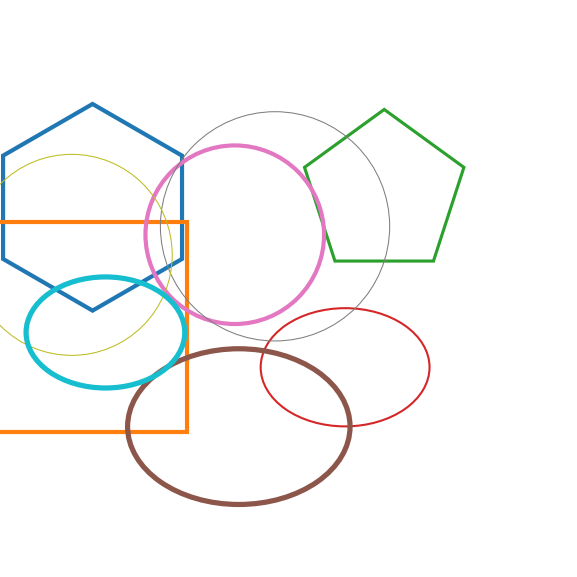[{"shape": "hexagon", "thickness": 2, "radius": 0.89, "center": [0.16, 0.64]}, {"shape": "square", "thickness": 2, "radius": 0.91, "center": [0.142, 0.433]}, {"shape": "pentagon", "thickness": 1.5, "radius": 0.73, "center": [0.665, 0.664]}, {"shape": "oval", "thickness": 1, "radius": 0.73, "center": [0.598, 0.363]}, {"shape": "oval", "thickness": 2.5, "radius": 0.96, "center": [0.414, 0.26]}, {"shape": "circle", "thickness": 2, "radius": 0.77, "center": [0.407, 0.593]}, {"shape": "circle", "thickness": 0.5, "radius": 0.99, "center": [0.476, 0.607]}, {"shape": "circle", "thickness": 0.5, "radius": 0.87, "center": [0.124, 0.558]}, {"shape": "oval", "thickness": 2.5, "radius": 0.69, "center": [0.183, 0.423]}]